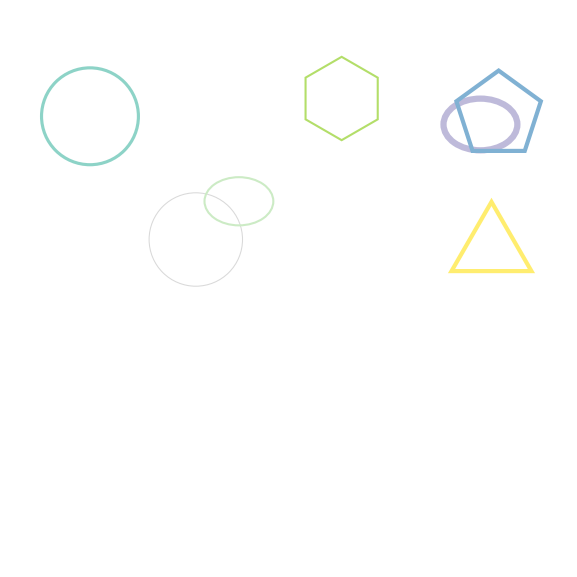[{"shape": "circle", "thickness": 1.5, "radius": 0.42, "center": [0.156, 0.798]}, {"shape": "oval", "thickness": 3, "radius": 0.32, "center": [0.832, 0.784]}, {"shape": "pentagon", "thickness": 2, "radius": 0.38, "center": [0.863, 0.8]}, {"shape": "hexagon", "thickness": 1, "radius": 0.36, "center": [0.592, 0.829]}, {"shape": "circle", "thickness": 0.5, "radius": 0.4, "center": [0.339, 0.584]}, {"shape": "oval", "thickness": 1, "radius": 0.3, "center": [0.414, 0.651]}, {"shape": "triangle", "thickness": 2, "radius": 0.4, "center": [0.851, 0.57]}]